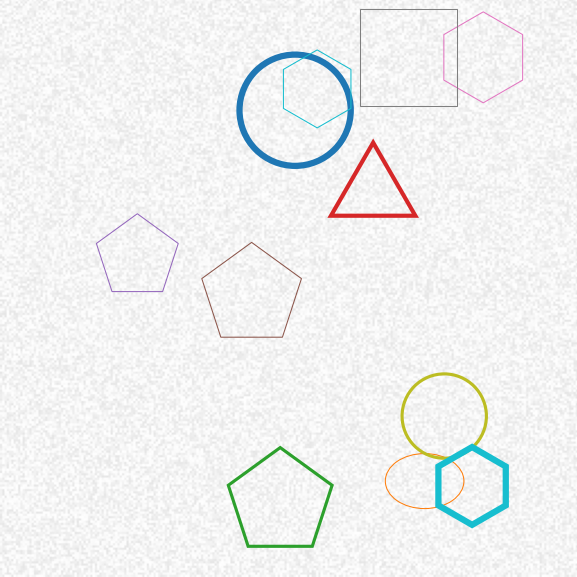[{"shape": "circle", "thickness": 3, "radius": 0.48, "center": [0.511, 0.808]}, {"shape": "oval", "thickness": 0.5, "radius": 0.34, "center": [0.735, 0.166]}, {"shape": "pentagon", "thickness": 1.5, "radius": 0.47, "center": [0.485, 0.13]}, {"shape": "triangle", "thickness": 2, "radius": 0.42, "center": [0.646, 0.668]}, {"shape": "pentagon", "thickness": 0.5, "radius": 0.37, "center": [0.238, 0.555]}, {"shape": "pentagon", "thickness": 0.5, "radius": 0.45, "center": [0.436, 0.489]}, {"shape": "hexagon", "thickness": 0.5, "radius": 0.39, "center": [0.837, 0.9]}, {"shape": "square", "thickness": 0.5, "radius": 0.42, "center": [0.707, 0.899]}, {"shape": "circle", "thickness": 1.5, "radius": 0.37, "center": [0.769, 0.279]}, {"shape": "hexagon", "thickness": 0.5, "radius": 0.34, "center": [0.549, 0.845]}, {"shape": "hexagon", "thickness": 3, "radius": 0.34, "center": [0.817, 0.158]}]